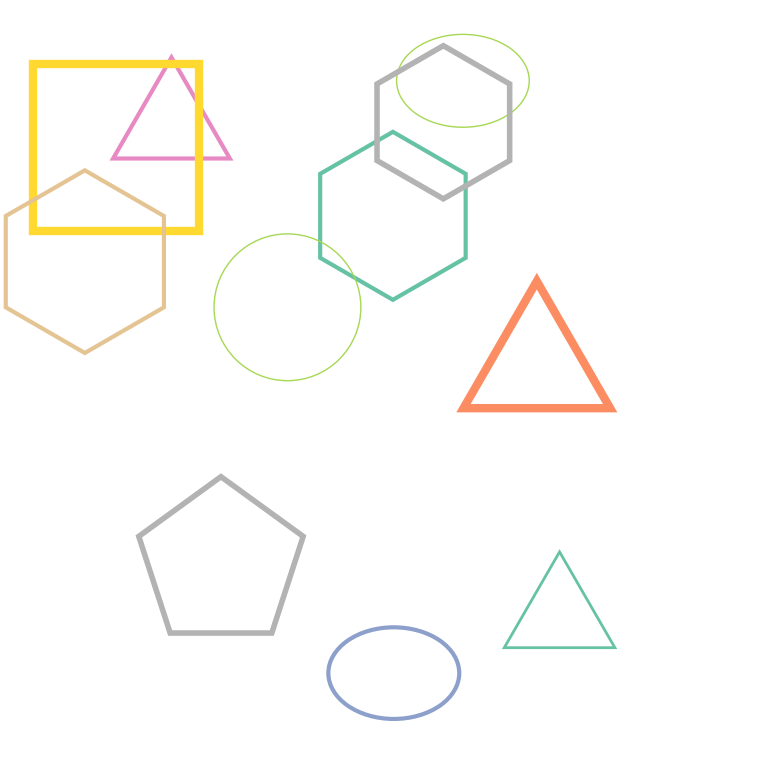[{"shape": "triangle", "thickness": 1, "radius": 0.41, "center": [0.727, 0.2]}, {"shape": "hexagon", "thickness": 1.5, "radius": 0.55, "center": [0.51, 0.72]}, {"shape": "triangle", "thickness": 3, "radius": 0.55, "center": [0.697, 0.525]}, {"shape": "oval", "thickness": 1.5, "radius": 0.42, "center": [0.511, 0.126]}, {"shape": "triangle", "thickness": 1.5, "radius": 0.44, "center": [0.223, 0.838]}, {"shape": "oval", "thickness": 0.5, "radius": 0.43, "center": [0.601, 0.895]}, {"shape": "circle", "thickness": 0.5, "radius": 0.48, "center": [0.373, 0.601]}, {"shape": "square", "thickness": 3, "radius": 0.54, "center": [0.151, 0.808]}, {"shape": "hexagon", "thickness": 1.5, "radius": 0.59, "center": [0.11, 0.66]}, {"shape": "pentagon", "thickness": 2, "radius": 0.56, "center": [0.287, 0.269]}, {"shape": "hexagon", "thickness": 2, "radius": 0.5, "center": [0.576, 0.841]}]